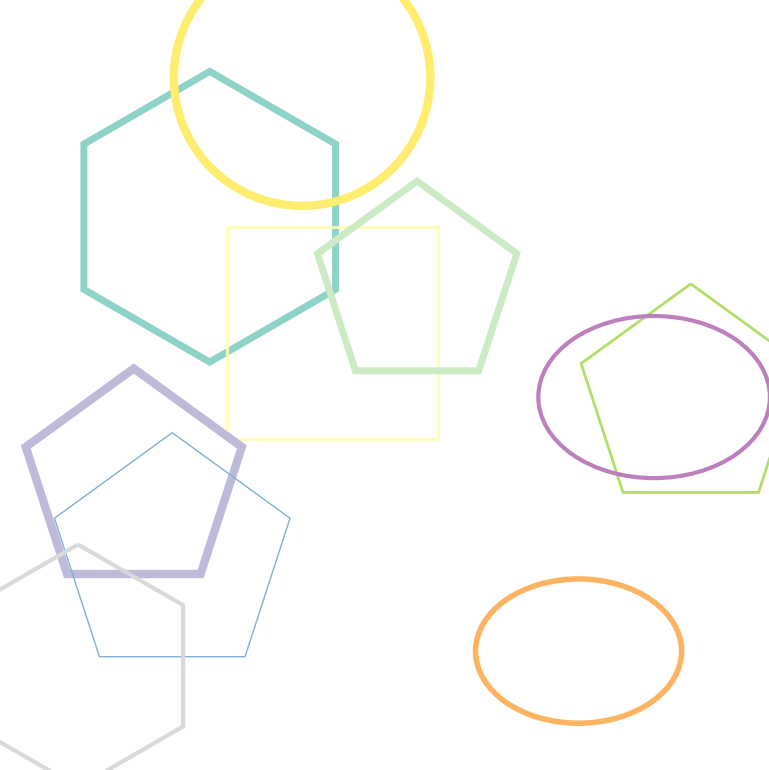[{"shape": "hexagon", "thickness": 2.5, "radius": 0.94, "center": [0.272, 0.719]}, {"shape": "square", "thickness": 1, "radius": 0.69, "center": [0.432, 0.568]}, {"shape": "pentagon", "thickness": 3, "radius": 0.74, "center": [0.174, 0.374]}, {"shape": "pentagon", "thickness": 0.5, "radius": 0.8, "center": [0.224, 0.277]}, {"shape": "oval", "thickness": 2, "radius": 0.67, "center": [0.751, 0.154]}, {"shape": "pentagon", "thickness": 1, "radius": 0.75, "center": [0.897, 0.482]}, {"shape": "hexagon", "thickness": 1.5, "radius": 0.79, "center": [0.101, 0.135]}, {"shape": "oval", "thickness": 1.5, "radius": 0.75, "center": [0.849, 0.484]}, {"shape": "pentagon", "thickness": 2.5, "radius": 0.68, "center": [0.542, 0.629]}, {"shape": "circle", "thickness": 3, "radius": 0.83, "center": [0.392, 0.899]}]